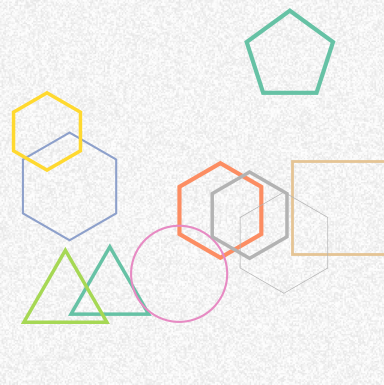[{"shape": "pentagon", "thickness": 3, "radius": 0.59, "center": [0.753, 0.854]}, {"shape": "triangle", "thickness": 2.5, "radius": 0.58, "center": [0.285, 0.242]}, {"shape": "hexagon", "thickness": 3, "radius": 0.61, "center": [0.572, 0.453]}, {"shape": "hexagon", "thickness": 1.5, "radius": 0.7, "center": [0.181, 0.516]}, {"shape": "circle", "thickness": 1.5, "radius": 0.62, "center": [0.465, 0.289]}, {"shape": "triangle", "thickness": 2.5, "radius": 0.62, "center": [0.17, 0.225]}, {"shape": "hexagon", "thickness": 2.5, "radius": 0.5, "center": [0.122, 0.658]}, {"shape": "square", "thickness": 2, "radius": 0.6, "center": [0.878, 0.462]}, {"shape": "hexagon", "thickness": 0.5, "radius": 0.66, "center": [0.738, 0.37]}, {"shape": "hexagon", "thickness": 2.5, "radius": 0.56, "center": [0.648, 0.441]}]